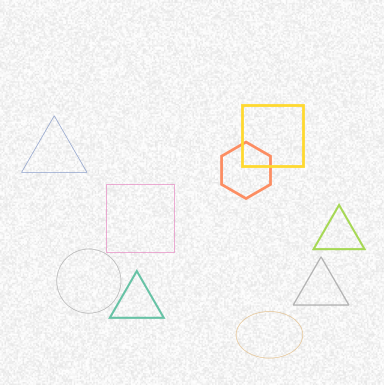[{"shape": "triangle", "thickness": 1.5, "radius": 0.4, "center": [0.355, 0.215]}, {"shape": "hexagon", "thickness": 2, "radius": 0.37, "center": [0.639, 0.558]}, {"shape": "triangle", "thickness": 0.5, "radius": 0.49, "center": [0.141, 0.601]}, {"shape": "square", "thickness": 0.5, "radius": 0.44, "center": [0.363, 0.435]}, {"shape": "triangle", "thickness": 1.5, "radius": 0.38, "center": [0.881, 0.391]}, {"shape": "square", "thickness": 2, "radius": 0.4, "center": [0.708, 0.647]}, {"shape": "oval", "thickness": 0.5, "radius": 0.43, "center": [0.7, 0.13]}, {"shape": "triangle", "thickness": 1, "radius": 0.42, "center": [0.834, 0.249]}, {"shape": "circle", "thickness": 0.5, "radius": 0.42, "center": [0.231, 0.27]}]